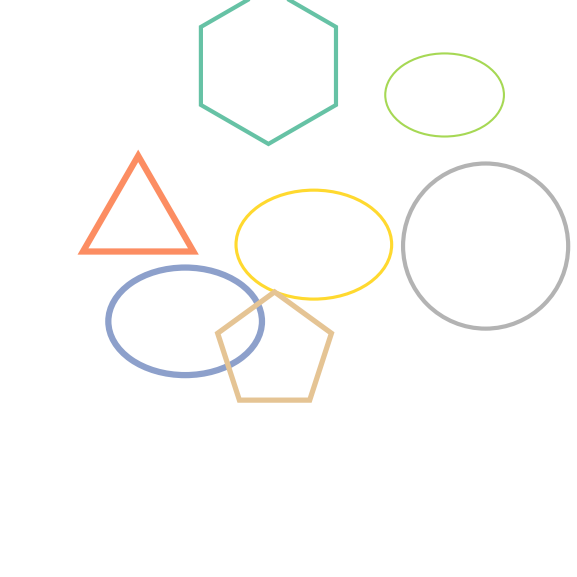[{"shape": "hexagon", "thickness": 2, "radius": 0.68, "center": [0.465, 0.885]}, {"shape": "triangle", "thickness": 3, "radius": 0.55, "center": [0.239, 0.619]}, {"shape": "oval", "thickness": 3, "radius": 0.67, "center": [0.321, 0.443]}, {"shape": "oval", "thickness": 1, "radius": 0.51, "center": [0.77, 0.835]}, {"shape": "oval", "thickness": 1.5, "radius": 0.67, "center": [0.543, 0.576]}, {"shape": "pentagon", "thickness": 2.5, "radius": 0.52, "center": [0.475, 0.39]}, {"shape": "circle", "thickness": 2, "radius": 0.71, "center": [0.841, 0.573]}]